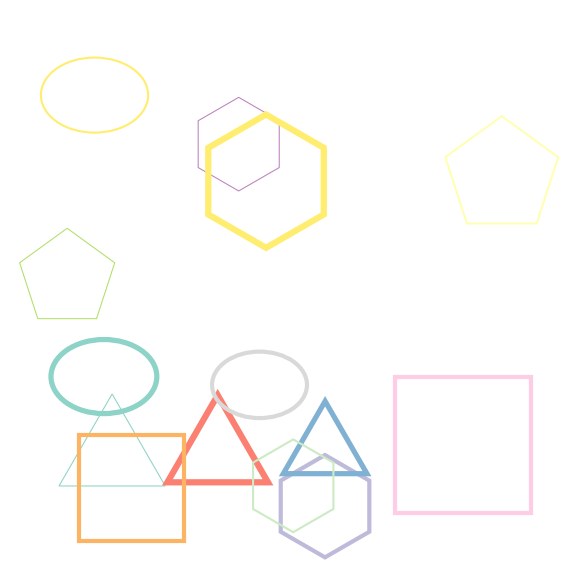[{"shape": "triangle", "thickness": 0.5, "radius": 0.53, "center": [0.194, 0.211]}, {"shape": "oval", "thickness": 2.5, "radius": 0.46, "center": [0.18, 0.347]}, {"shape": "pentagon", "thickness": 1, "radius": 0.51, "center": [0.869, 0.695]}, {"shape": "hexagon", "thickness": 2, "radius": 0.44, "center": [0.563, 0.123]}, {"shape": "triangle", "thickness": 3, "radius": 0.5, "center": [0.377, 0.214]}, {"shape": "triangle", "thickness": 2.5, "radius": 0.42, "center": [0.563, 0.221]}, {"shape": "square", "thickness": 2, "radius": 0.46, "center": [0.228, 0.154]}, {"shape": "pentagon", "thickness": 0.5, "radius": 0.43, "center": [0.116, 0.517]}, {"shape": "square", "thickness": 2, "radius": 0.59, "center": [0.801, 0.228]}, {"shape": "oval", "thickness": 2, "radius": 0.41, "center": [0.449, 0.333]}, {"shape": "hexagon", "thickness": 0.5, "radius": 0.41, "center": [0.413, 0.75]}, {"shape": "hexagon", "thickness": 1, "radius": 0.4, "center": [0.508, 0.158]}, {"shape": "hexagon", "thickness": 3, "radius": 0.58, "center": [0.461, 0.685]}, {"shape": "oval", "thickness": 1, "radius": 0.46, "center": [0.164, 0.834]}]